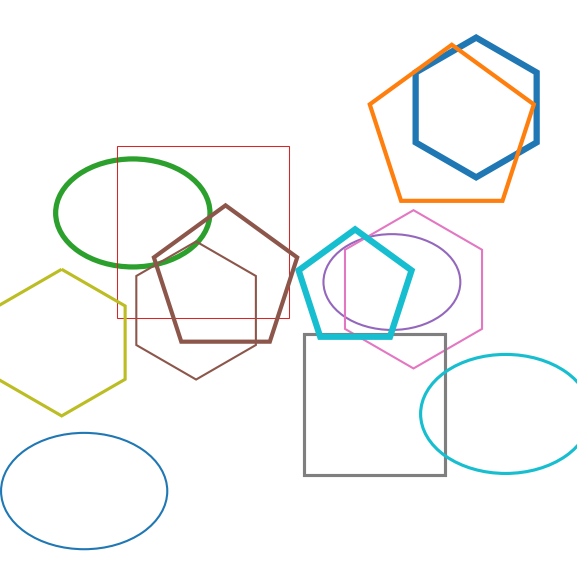[{"shape": "hexagon", "thickness": 3, "radius": 0.6, "center": [0.824, 0.813]}, {"shape": "oval", "thickness": 1, "radius": 0.72, "center": [0.146, 0.149]}, {"shape": "pentagon", "thickness": 2, "radius": 0.75, "center": [0.782, 0.772]}, {"shape": "oval", "thickness": 2.5, "radius": 0.67, "center": [0.23, 0.63]}, {"shape": "square", "thickness": 0.5, "radius": 0.74, "center": [0.352, 0.597]}, {"shape": "oval", "thickness": 1, "radius": 0.59, "center": [0.679, 0.511]}, {"shape": "hexagon", "thickness": 1, "radius": 0.6, "center": [0.34, 0.461]}, {"shape": "pentagon", "thickness": 2, "radius": 0.65, "center": [0.391, 0.513]}, {"shape": "hexagon", "thickness": 1, "radius": 0.69, "center": [0.716, 0.498]}, {"shape": "square", "thickness": 1.5, "radius": 0.61, "center": [0.649, 0.299]}, {"shape": "hexagon", "thickness": 1.5, "radius": 0.63, "center": [0.107, 0.406]}, {"shape": "oval", "thickness": 1.5, "radius": 0.74, "center": [0.876, 0.282]}, {"shape": "pentagon", "thickness": 3, "radius": 0.51, "center": [0.615, 0.499]}]